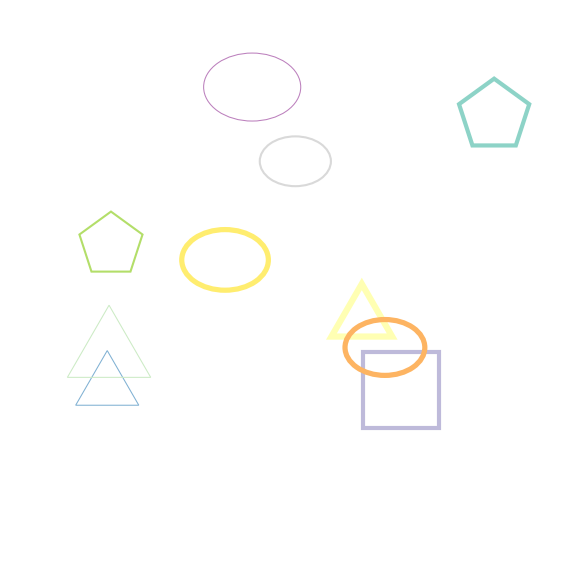[{"shape": "pentagon", "thickness": 2, "radius": 0.32, "center": [0.856, 0.799]}, {"shape": "triangle", "thickness": 3, "radius": 0.3, "center": [0.627, 0.447]}, {"shape": "square", "thickness": 2, "radius": 0.33, "center": [0.695, 0.323]}, {"shape": "triangle", "thickness": 0.5, "radius": 0.32, "center": [0.186, 0.329]}, {"shape": "oval", "thickness": 2.5, "radius": 0.35, "center": [0.667, 0.397]}, {"shape": "pentagon", "thickness": 1, "radius": 0.29, "center": [0.192, 0.575]}, {"shape": "oval", "thickness": 1, "radius": 0.31, "center": [0.511, 0.72]}, {"shape": "oval", "thickness": 0.5, "radius": 0.42, "center": [0.437, 0.848]}, {"shape": "triangle", "thickness": 0.5, "radius": 0.42, "center": [0.189, 0.387]}, {"shape": "oval", "thickness": 2.5, "radius": 0.37, "center": [0.39, 0.549]}]